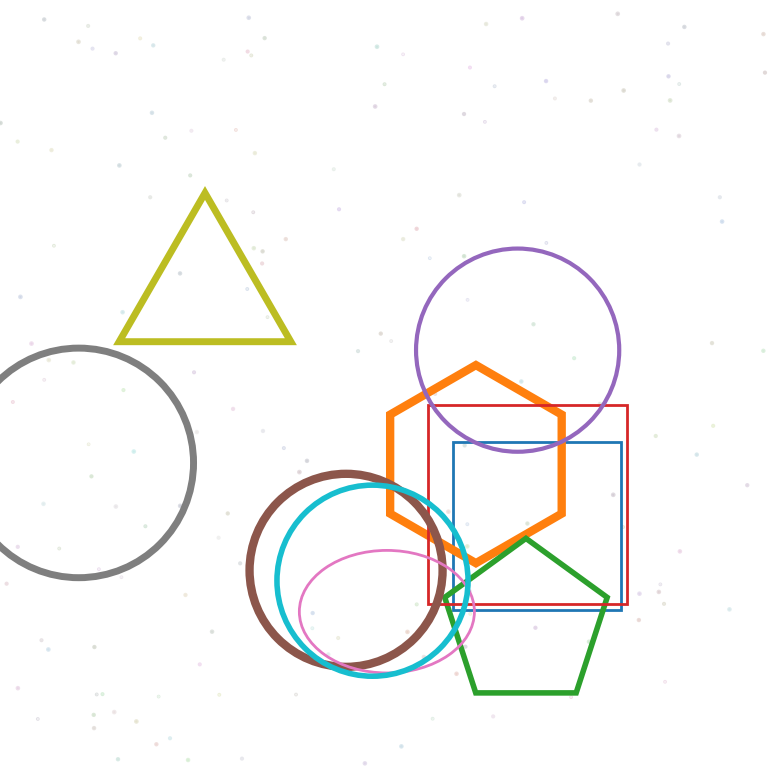[{"shape": "square", "thickness": 1, "radius": 0.54, "center": [0.697, 0.317]}, {"shape": "hexagon", "thickness": 3, "radius": 0.64, "center": [0.618, 0.397]}, {"shape": "pentagon", "thickness": 2, "radius": 0.55, "center": [0.683, 0.19]}, {"shape": "square", "thickness": 1, "radius": 0.65, "center": [0.685, 0.345]}, {"shape": "circle", "thickness": 1.5, "radius": 0.66, "center": [0.672, 0.545]}, {"shape": "circle", "thickness": 3, "radius": 0.63, "center": [0.449, 0.259]}, {"shape": "oval", "thickness": 1, "radius": 0.57, "center": [0.502, 0.206]}, {"shape": "circle", "thickness": 2.5, "radius": 0.75, "center": [0.102, 0.399]}, {"shape": "triangle", "thickness": 2.5, "radius": 0.64, "center": [0.266, 0.621]}, {"shape": "circle", "thickness": 2, "radius": 0.62, "center": [0.484, 0.246]}]